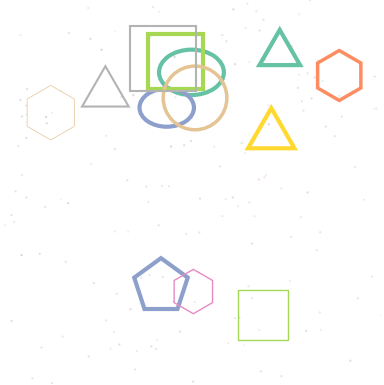[{"shape": "oval", "thickness": 3, "radius": 0.42, "center": [0.497, 0.812]}, {"shape": "triangle", "thickness": 3, "radius": 0.3, "center": [0.727, 0.861]}, {"shape": "hexagon", "thickness": 2.5, "radius": 0.32, "center": [0.881, 0.804]}, {"shape": "oval", "thickness": 3, "radius": 0.35, "center": [0.433, 0.72]}, {"shape": "pentagon", "thickness": 3, "radius": 0.37, "center": [0.418, 0.256]}, {"shape": "hexagon", "thickness": 1, "radius": 0.29, "center": [0.502, 0.243]}, {"shape": "square", "thickness": 3, "radius": 0.36, "center": [0.457, 0.84]}, {"shape": "square", "thickness": 1, "radius": 0.33, "center": [0.683, 0.183]}, {"shape": "triangle", "thickness": 3, "radius": 0.35, "center": [0.705, 0.65]}, {"shape": "hexagon", "thickness": 0.5, "radius": 0.35, "center": [0.132, 0.707]}, {"shape": "circle", "thickness": 2.5, "radius": 0.41, "center": [0.507, 0.746]}, {"shape": "square", "thickness": 1.5, "radius": 0.43, "center": [0.423, 0.848]}, {"shape": "triangle", "thickness": 1.5, "radius": 0.35, "center": [0.274, 0.758]}]